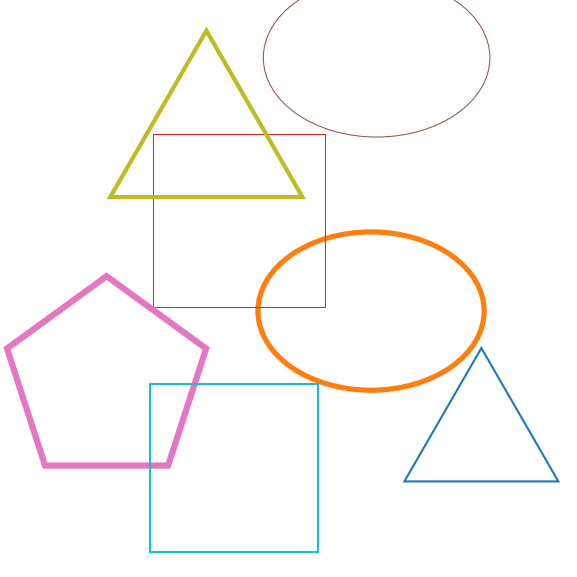[{"shape": "triangle", "thickness": 1, "radius": 0.77, "center": [0.834, 0.242]}, {"shape": "oval", "thickness": 2.5, "radius": 0.98, "center": [0.642, 0.46]}, {"shape": "square", "thickness": 0.5, "radius": 0.75, "center": [0.414, 0.617]}, {"shape": "oval", "thickness": 0.5, "radius": 0.98, "center": [0.652, 0.899]}, {"shape": "pentagon", "thickness": 3, "radius": 0.91, "center": [0.185, 0.34]}, {"shape": "triangle", "thickness": 2, "radius": 0.96, "center": [0.357, 0.754]}, {"shape": "square", "thickness": 1, "radius": 0.73, "center": [0.405, 0.189]}]